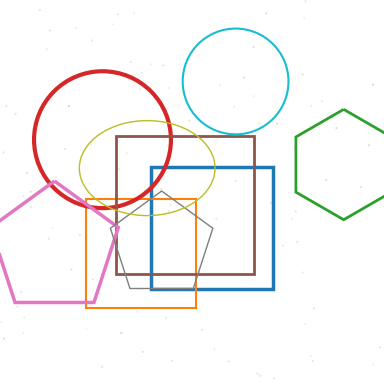[{"shape": "square", "thickness": 2.5, "radius": 0.79, "center": [0.55, 0.409]}, {"shape": "square", "thickness": 1.5, "radius": 0.71, "center": [0.367, 0.342]}, {"shape": "hexagon", "thickness": 2, "radius": 0.72, "center": [0.893, 0.573]}, {"shape": "circle", "thickness": 3, "radius": 0.89, "center": [0.266, 0.637]}, {"shape": "square", "thickness": 2, "radius": 0.89, "center": [0.48, 0.467]}, {"shape": "pentagon", "thickness": 2.5, "radius": 0.87, "center": [0.142, 0.355]}, {"shape": "pentagon", "thickness": 1, "radius": 0.7, "center": [0.42, 0.364]}, {"shape": "oval", "thickness": 1, "radius": 0.88, "center": [0.382, 0.563]}, {"shape": "circle", "thickness": 1.5, "radius": 0.69, "center": [0.612, 0.788]}]